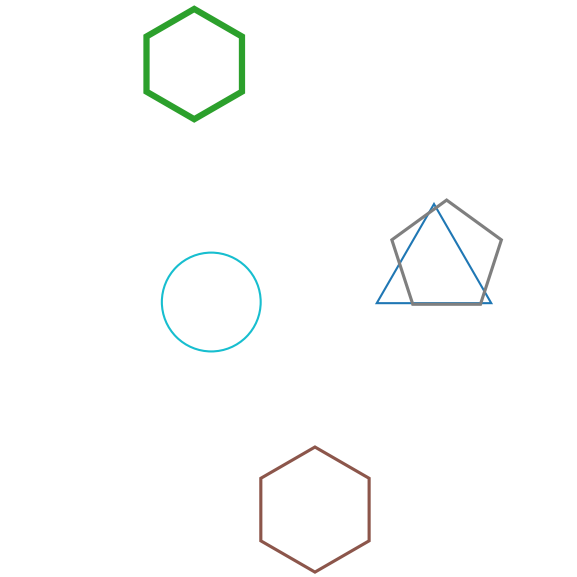[{"shape": "triangle", "thickness": 1, "radius": 0.57, "center": [0.752, 0.531]}, {"shape": "hexagon", "thickness": 3, "radius": 0.48, "center": [0.336, 0.888]}, {"shape": "hexagon", "thickness": 1.5, "radius": 0.54, "center": [0.545, 0.117]}, {"shape": "pentagon", "thickness": 1.5, "radius": 0.5, "center": [0.773, 0.553]}, {"shape": "circle", "thickness": 1, "radius": 0.43, "center": [0.366, 0.476]}]